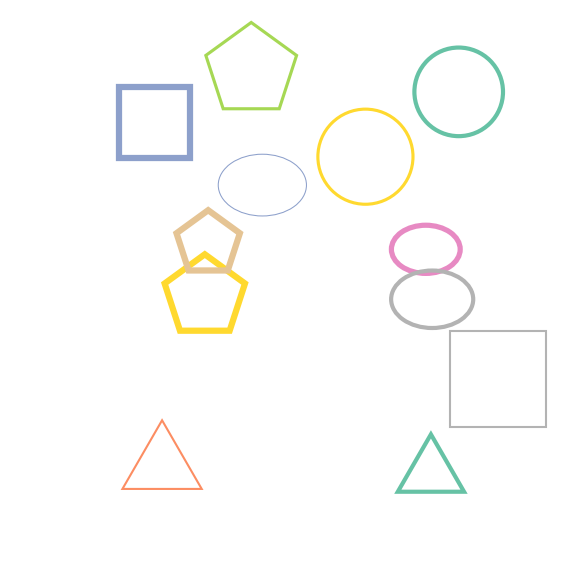[{"shape": "triangle", "thickness": 2, "radius": 0.33, "center": [0.746, 0.181]}, {"shape": "circle", "thickness": 2, "radius": 0.38, "center": [0.794, 0.84]}, {"shape": "triangle", "thickness": 1, "radius": 0.4, "center": [0.281, 0.192]}, {"shape": "oval", "thickness": 0.5, "radius": 0.38, "center": [0.454, 0.679]}, {"shape": "square", "thickness": 3, "radius": 0.31, "center": [0.267, 0.787]}, {"shape": "oval", "thickness": 2.5, "radius": 0.3, "center": [0.737, 0.567]}, {"shape": "pentagon", "thickness": 1.5, "radius": 0.41, "center": [0.435, 0.878]}, {"shape": "pentagon", "thickness": 3, "radius": 0.37, "center": [0.355, 0.486]}, {"shape": "circle", "thickness": 1.5, "radius": 0.41, "center": [0.633, 0.728]}, {"shape": "pentagon", "thickness": 3, "radius": 0.29, "center": [0.36, 0.577]}, {"shape": "oval", "thickness": 2, "radius": 0.36, "center": [0.748, 0.481]}, {"shape": "square", "thickness": 1, "radius": 0.41, "center": [0.862, 0.343]}]